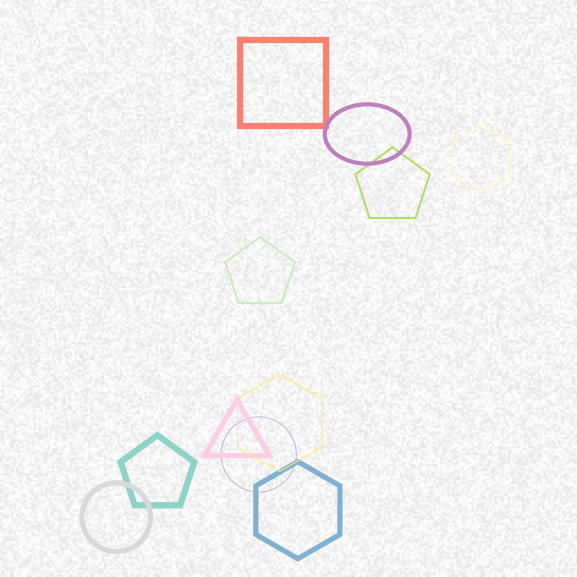[{"shape": "pentagon", "thickness": 3, "radius": 0.34, "center": [0.273, 0.178]}, {"shape": "hexagon", "thickness": 0.5, "radius": 0.3, "center": [0.834, 0.724]}, {"shape": "circle", "thickness": 0.5, "radius": 0.33, "center": [0.448, 0.212]}, {"shape": "square", "thickness": 3, "radius": 0.37, "center": [0.489, 0.855]}, {"shape": "hexagon", "thickness": 2.5, "radius": 0.42, "center": [0.516, 0.116]}, {"shape": "pentagon", "thickness": 1, "radius": 0.34, "center": [0.68, 0.676]}, {"shape": "triangle", "thickness": 2.5, "radius": 0.32, "center": [0.41, 0.243]}, {"shape": "circle", "thickness": 2.5, "radius": 0.3, "center": [0.201, 0.104]}, {"shape": "oval", "thickness": 2, "radius": 0.37, "center": [0.636, 0.767]}, {"shape": "pentagon", "thickness": 1, "radius": 0.32, "center": [0.45, 0.525]}, {"shape": "hexagon", "thickness": 0.5, "radius": 0.42, "center": [0.484, 0.267]}]